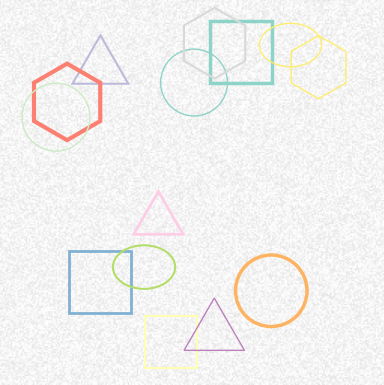[{"shape": "square", "thickness": 2.5, "radius": 0.4, "center": [0.627, 0.864]}, {"shape": "circle", "thickness": 1, "radius": 0.43, "center": [0.504, 0.786]}, {"shape": "square", "thickness": 1.5, "radius": 0.34, "center": [0.444, 0.111]}, {"shape": "triangle", "thickness": 1.5, "radius": 0.42, "center": [0.261, 0.824]}, {"shape": "hexagon", "thickness": 3, "radius": 0.5, "center": [0.174, 0.735]}, {"shape": "square", "thickness": 2, "radius": 0.4, "center": [0.26, 0.267]}, {"shape": "circle", "thickness": 2.5, "radius": 0.46, "center": [0.705, 0.245]}, {"shape": "oval", "thickness": 1.5, "radius": 0.4, "center": [0.374, 0.306]}, {"shape": "triangle", "thickness": 2, "radius": 0.37, "center": [0.411, 0.429]}, {"shape": "hexagon", "thickness": 1.5, "radius": 0.46, "center": [0.557, 0.888]}, {"shape": "triangle", "thickness": 1, "radius": 0.45, "center": [0.557, 0.135]}, {"shape": "circle", "thickness": 1, "radius": 0.44, "center": [0.145, 0.696]}, {"shape": "oval", "thickness": 1, "radius": 0.4, "center": [0.754, 0.883]}, {"shape": "hexagon", "thickness": 1, "radius": 0.41, "center": [0.827, 0.826]}]